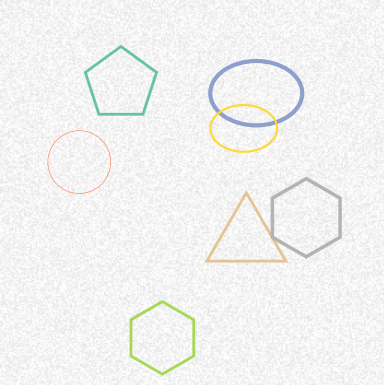[{"shape": "pentagon", "thickness": 2, "radius": 0.49, "center": [0.314, 0.782]}, {"shape": "circle", "thickness": 0.5, "radius": 0.41, "center": [0.206, 0.579]}, {"shape": "oval", "thickness": 3, "radius": 0.6, "center": [0.666, 0.758]}, {"shape": "hexagon", "thickness": 2, "radius": 0.47, "center": [0.422, 0.122]}, {"shape": "oval", "thickness": 1.5, "radius": 0.43, "center": [0.633, 0.666]}, {"shape": "triangle", "thickness": 2, "radius": 0.59, "center": [0.64, 0.381]}, {"shape": "hexagon", "thickness": 2.5, "radius": 0.51, "center": [0.795, 0.435]}]